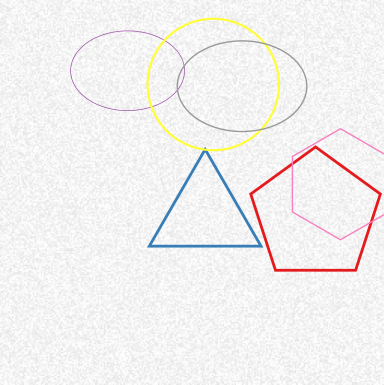[{"shape": "pentagon", "thickness": 2, "radius": 0.89, "center": [0.82, 0.441]}, {"shape": "triangle", "thickness": 2, "radius": 0.84, "center": [0.533, 0.444]}, {"shape": "oval", "thickness": 0.5, "radius": 0.74, "center": [0.331, 0.816]}, {"shape": "circle", "thickness": 1.5, "radius": 0.85, "center": [0.554, 0.781]}, {"shape": "hexagon", "thickness": 1, "radius": 0.72, "center": [0.884, 0.521]}, {"shape": "oval", "thickness": 1, "radius": 0.84, "center": [0.629, 0.776]}]